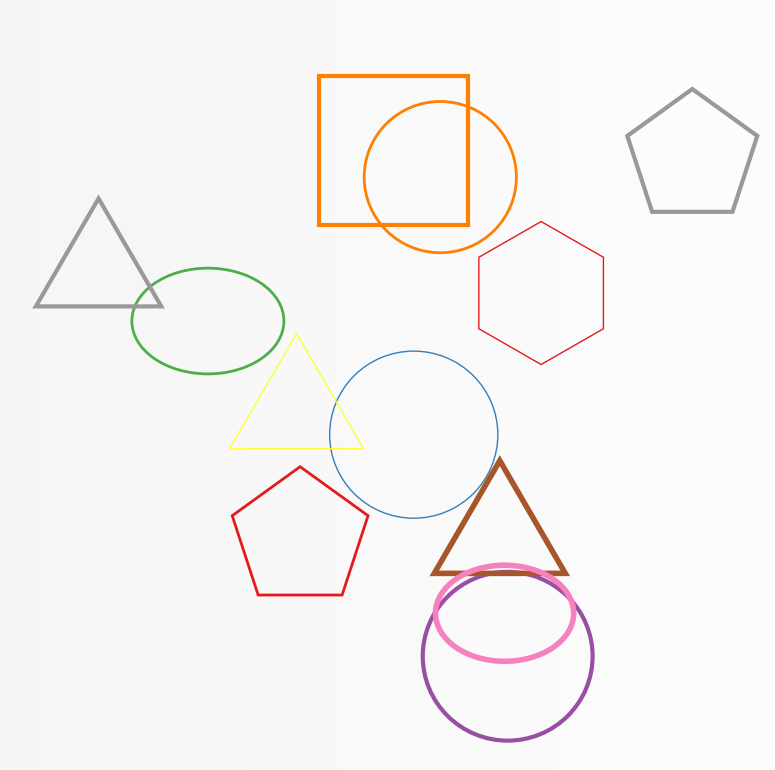[{"shape": "hexagon", "thickness": 0.5, "radius": 0.46, "center": [0.698, 0.619]}, {"shape": "pentagon", "thickness": 1, "radius": 0.46, "center": [0.387, 0.302]}, {"shape": "circle", "thickness": 0.5, "radius": 0.54, "center": [0.534, 0.436]}, {"shape": "oval", "thickness": 1, "radius": 0.49, "center": [0.268, 0.583]}, {"shape": "circle", "thickness": 1.5, "radius": 0.55, "center": [0.655, 0.148]}, {"shape": "circle", "thickness": 1, "radius": 0.49, "center": [0.568, 0.77]}, {"shape": "square", "thickness": 1.5, "radius": 0.48, "center": [0.508, 0.805]}, {"shape": "triangle", "thickness": 0.5, "radius": 0.5, "center": [0.383, 0.467]}, {"shape": "triangle", "thickness": 2, "radius": 0.49, "center": [0.645, 0.304]}, {"shape": "oval", "thickness": 2, "radius": 0.45, "center": [0.651, 0.204]}, {"shape": "pentagon", "thickness": 1.5, "radius": 0.44, "center": [0.893, 0.796]}, {"shape": "triangle", "thickness": 1.5, "radius": 0.47, "center": [0.127, 0.649]}]